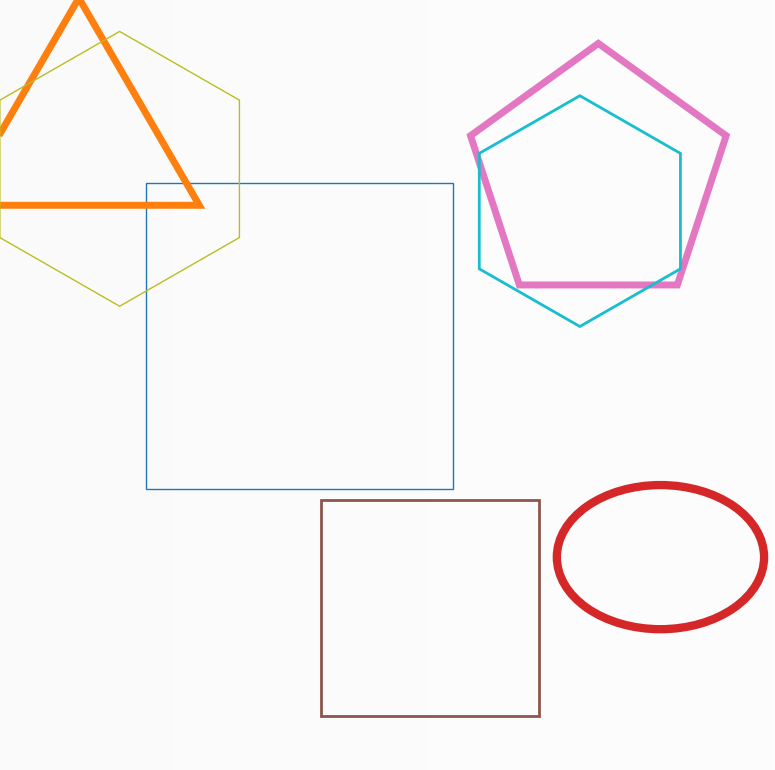[{"shape": "square", "thickness": 0.5, "radius": 0.99, "center": [0.386, 0.563]}, {"shape": "triangle", "thickness": 2.5, "radius": 0.9, "center": [0.102, 0.823]}, {"shape": "oval", "thickness": 3, "radius": 0.67, "center": [0.852, 0.276]}, {"shape": "square", "thickness": 1, "radius": 0.7, "center": [0.555, 0.21]}, {"shape": "pentagon", "thickness": 2.5, "radius": 0.87, "center": [0.772, 0.77]}, {"shape": "hexagon", "thickness": 0.5, "radius": 0.89, "center": [0.154, 0.781]}, {"shape": "hexagon", "thickness": 1, "radius": 0.75, "center": [0.748, 0.726]}]